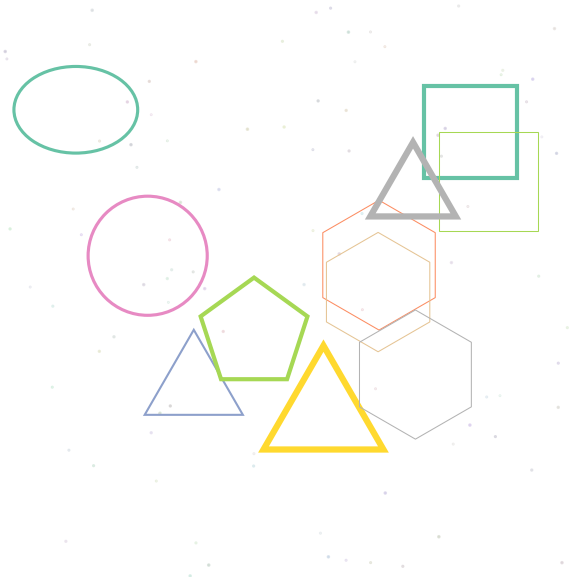[{"shape": "square", "thickness": 2, "radius": 0.4, "center": [0.815, 0.771]}, {"shape": "oval", "thickness": 1.5, "radius": 0.54, "center": [0.131, 0.809]}, {"shape": "hexagon", "thickness": 0.5, "radius": 0.56, "center": [0.656, 0.54]}, {"shape": "triangle", "thickness": 1, "radius": 0.49, "center": [0.336, 0.33]}, {"shape": "circle", "thickness": 1.5, "radius": 0.52, "center": [0.256, 0.556]}, {"shape": "pentagon", "thickness": 2, "radius": 0.49, "center": [0.44, 0.421]}, {"shape": "square", "thickness": 0.5, "radius": 0.43, "center": [0.846, 0.684]}, {"shape": "triangle", "thickness": 3, "radius": 0.6, "center": [0.56, 0.281]}, {"shape": "hexagon", "thickness": 0.5, "radius": 0.52, "center": [0.655, 0.493]}, {"shape": "hexagon", "thickness": 0.5, "radius": 0.56, "center": [0.719, 0.351]}, {"shape": "triangle", "thickness": 3, "radius": 0.43, "center": [0.715, 0.667]}]